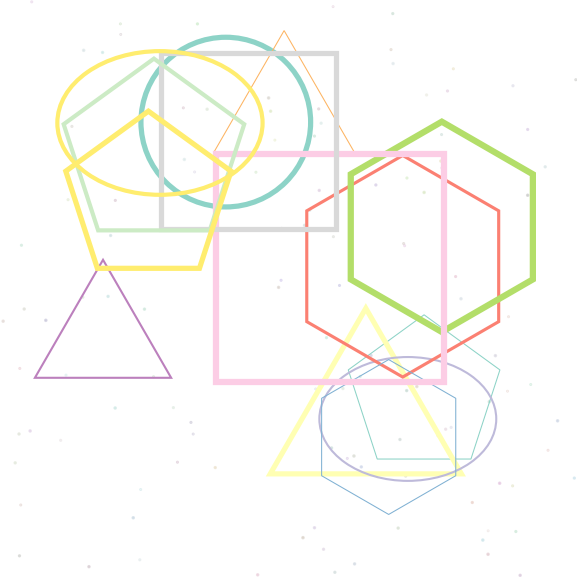[{"shape": "circle", "thickness": 2.5, "radius": 0.73, "center": [0.391, 0.788]}, {"shape": "pentagon", "thickness": 0.5, "radius": 0.69, "center": [0.734, 0.316]}, {"shape": "triangle", "thickness": 2.5, "radius": 0.96, "center": [0.633, 0.274]}, {"shape": "oval", "thickness": 1, "radius": 0.77, "center": [0.706, 0.274]}, {"shape": "hexagon", "thickness": 1.5, "radius": 0.96, "center": [0.697, 0.538]}, {"shape": "hexagon", "thickness": 0.5, "radius": 0.67, "center": [0.673, 0.242]}, {"shape": "triangle", "thickness": 0.5, "radius": 0.7, "center": [0.492, 0.806]}, {"shape": "hexagon", "thickness": 3, "radius": 0.91, "center": [0.765, 0.606]}, {"shape": "square", "thickness": 3, "radius": 0.99, "center": [0.571, 0.535]}, {"shape": "square", "thickness": 2.5, "radius": 0.76, "center": [0.43, 0.755]}, {"shape": "triangle", "thickness": 1, "radius": 0.68, "center": [0.178, 0.413]}, {"shape": "pentagon", "thickness": 2, "radius": 0.82, "center": [0.267, 0.733]}, {"shape": "oval", "thickness": 2, "radius": 0.89, "center": [0.277, 0.786]}, {"shape": "pentagon", "thickness": 2.5, "radius": 0.75, "center": [0.257, 0.656]}]